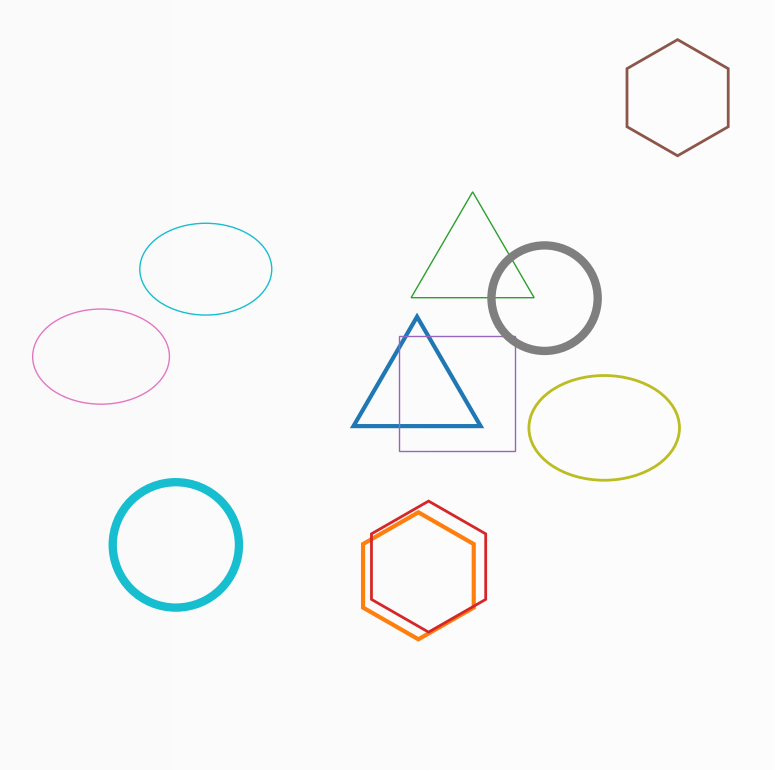[{"shape": "triangle", "thickness": 1.5, "radius": 0.47, "center": [0.538, 0.494]}, {"shape": "hexagon", "thickness": 1.5, "radius": 0.41, "center": [0.54, 0.252]}, {"shape": "triangle", "thickness": 0.5, "radius": 0.46, "center": [0.61, 0.659]}, {"shape": "hexagon", "thickness": 1, "radius": 0.43, "center": [0.553, 0.264]}, {"shape": "square", "thickness": 0.5, "radius": 0.37, "center": [0.59, 0.489]}, {"shape": "hexagon", "thickness": 1, "radius": 0.38, "center": [0.874, 0.873]}, {"shape": "oval", "thickness": 0.5, "radius": 0.44, "center": [0.13, 0.537]}, {"shape": "circle", "thickness": 3, "radius": 0.34, "center": [0.703, 0.613]}, {"shape": "oval", "thickness": 1, "radius": 0.49, "center": [0.78, 0.444]}, {"shape": "circle", "thickness": 3, "radius": 0.41, "center": [0.227, 0.292]}, {"shape": "oval", "thickness": 0.5, "radius": 0.43, "center": [0.266, 0.65]}]